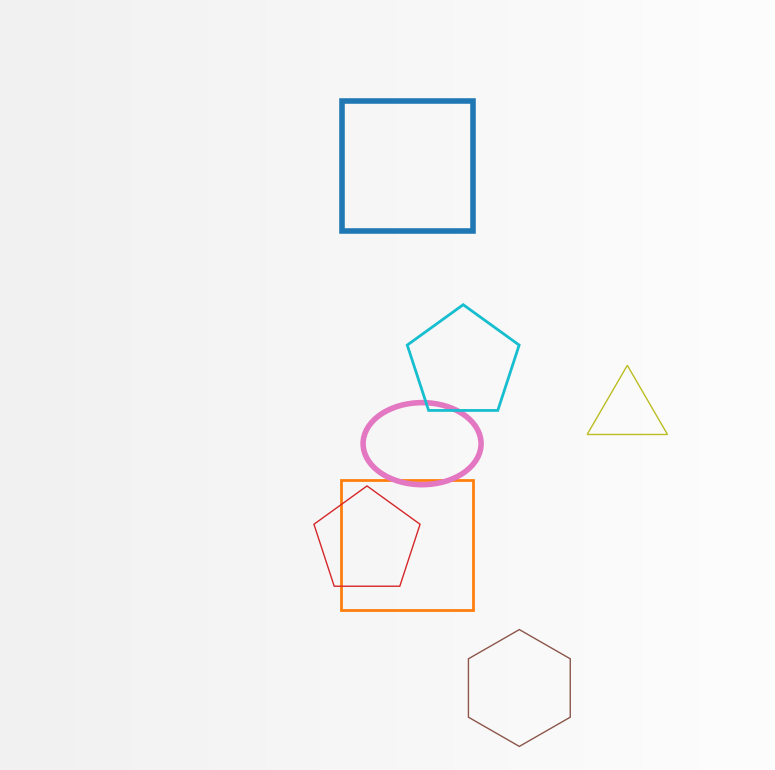[{"shape": "square", "thickness": 2, "radius": 0.42, "center": [0.526, 0.785]}, {"shape": "square", "thickness": 1, "radius": 0.42, "center": [0.525, 0.292]}, {"shape": "pentagon", "thickness": 0.5, "radius": 0.36, "center": [0.474, 0.297]}, {"shape": "hexagon", "thickness": 0.5, "radius": 0.38, "center": [0.67, 0.106]}, {"shape": "oval", "thickness": 2, "radius": 0.38, "center": [0.545, 0.424]}, {"shape": "triangle", "thickness": 0.5, "radius": 0.3, "center": [0.809, 0.466]}, {"shape": "pentagon", "thickness": 1, "radius": 0.38, "center": [0.598, 0.528]}]